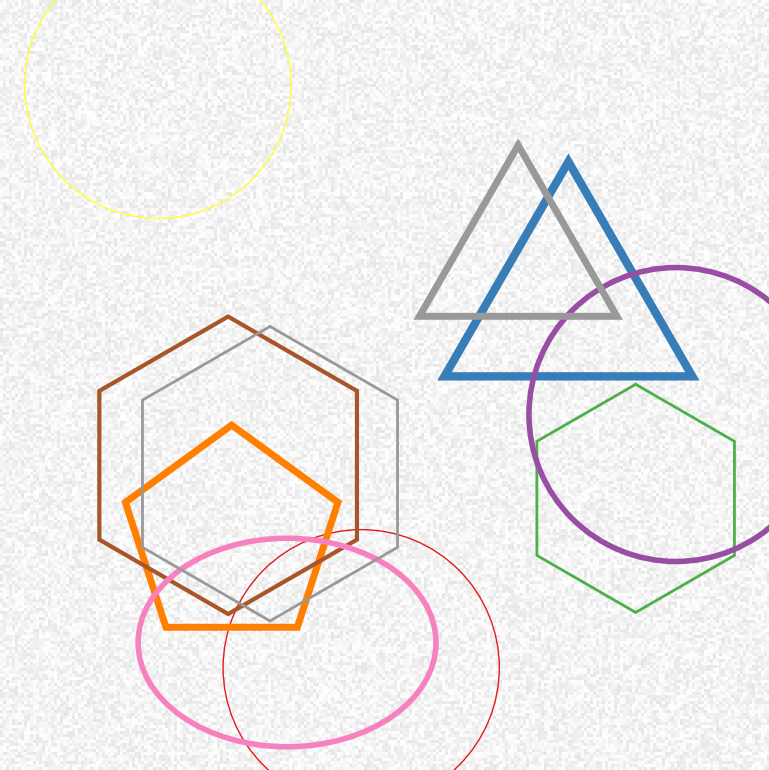[{"shape": "circle", "thickness": 0.5, "radius": 0.9, "center": [0.469, 0.133]}, {"shape": "triangle", "thickness": 3, "radius": 0.93, "center": [0.738, 0.604]}, {"shape": "hexagon", "thickness": 1, "radius": 0.74, "center": [0.826, 0.353]}, {"shape": "circle", "thickness": 2, "radius": 0.95, "center": [0.878, 0.462]}, {"shape": "pentagon", "thickness": 2.5, "radius": 0.73, "center": [0.301, 0.303]}, {"shape": "circle", "thickness": 0.5, "radius": 0.87, "center": [0.205, 0.889]}, {"shape": "hexagon", "thickness": 1.5, "radius": 0.97, "center": [0.296, 0.396]}, {"shape": "oval", "thickness": 2, "radius": 0.97, "center": [0.373, 0.166]}, {"shape": "hexagon", "thickness": 1, "radius": 0.96, "center": [0.351, 0.385]}, {"shape": "triangle", "thickness": 2.5, "radius": 0.74, "center": [0.673, 0.663]}]